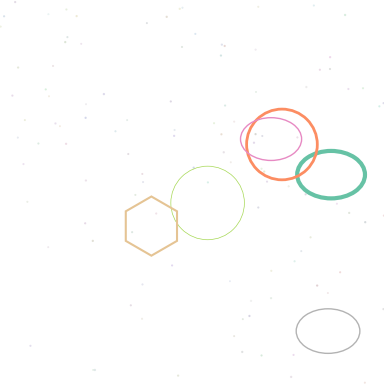[{"shape": "oval", "thickness": 3, "radius": 0.44, "center": [0.86, 0.546]}, {"shape": "circle", "thickness": 2, "radius": 0.46, "center": [0.732, 0.625]}, {"shape": "oval", "thickness": 1, "radius": 0.4, "center": [0.704, 0.639]}, {"shape": "circle", "thickness": 0.5, "radius": 0.48, "center": [0.539, 0.473]}, {"shape": "hexagon", "thickness": 1.5, "radius": 0.38, "center": [0.393, 0.413]}, {"shape": "oval", "thickness": 1, "radius": 0.41, "center": [0.852, 0.14]}]